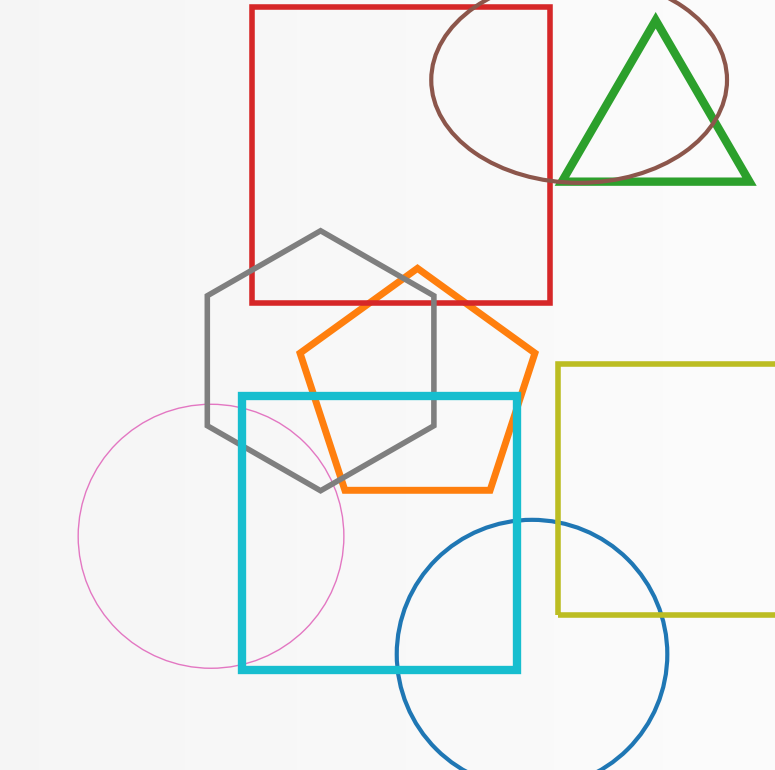[{"shape": "circle", "thickness": 1.5, "radius": 0.87, "center": [0.686, 0.15]}, {"shape": "pentagon", "thickness": 2.5, "radius": 0.8, "center": [0.539, 0.492]}, {"shape": "triangle", "thickness": 3, "radius": 0.7, "center": [0.846, 0.834]}, {"shape": "square", "thickness": 2, "radius": 0.96, "center": [0.518, 0.798]}, {"shape": "oval", "thickness": 1.5, "radius": 0.95, "center": [0.747, 0.896]}, {"shape": "circle", "thickness": 0.5, "radius": 0.86, "center": [0.272, 0.304]}, {"shape": "hexagon", "thickness": 2, "radius": 0.84, "center": [0.414, 0.531]}, {"shape": "square", "thickness": 2, "radius": 0.81, "center": [0.883, 0.364]}, {"shape": "square", "thickness": 3, "radius": 0.89, "center": [0.49, 0.308]}]